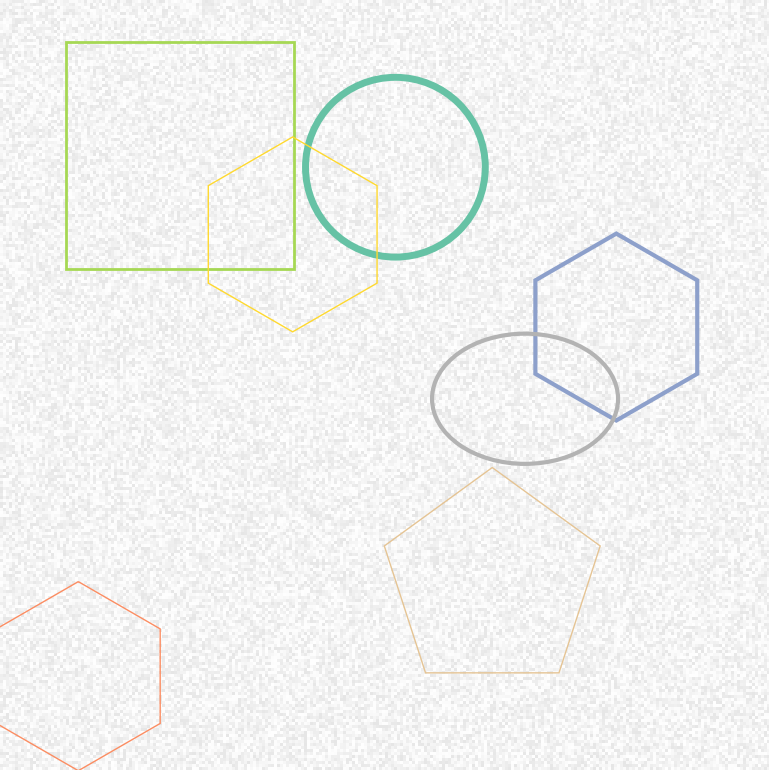[{"shape": "circle", "thickness": 2.5, "radius": 0.58, "center": [0.514, 0.783]}, {"shape": "hexagon", "thickness": 0.5, "radius": 0.61, "center": [0.102, 0.122]}, {"shape": "hexagon", "thickness": 1.5, "radius": 0.61, "center": [0.8, 0.575]}, {"shape": "square", "thickness": 1, "radius": 0.74, "center": [0.234, 0.798]}, {"shape": "hexagon", "thickness": 0.5, "radius": 0.63, "center": [0.38, 0.696]}, {"shape": "pentagon", "thickness": 0.5, "radius": 0.74, "center": [0.639, 0.245]}, {"shape": "oval", "thickness": 1.5, "radius": 0.6, "center": [0.682, 0.482]}]